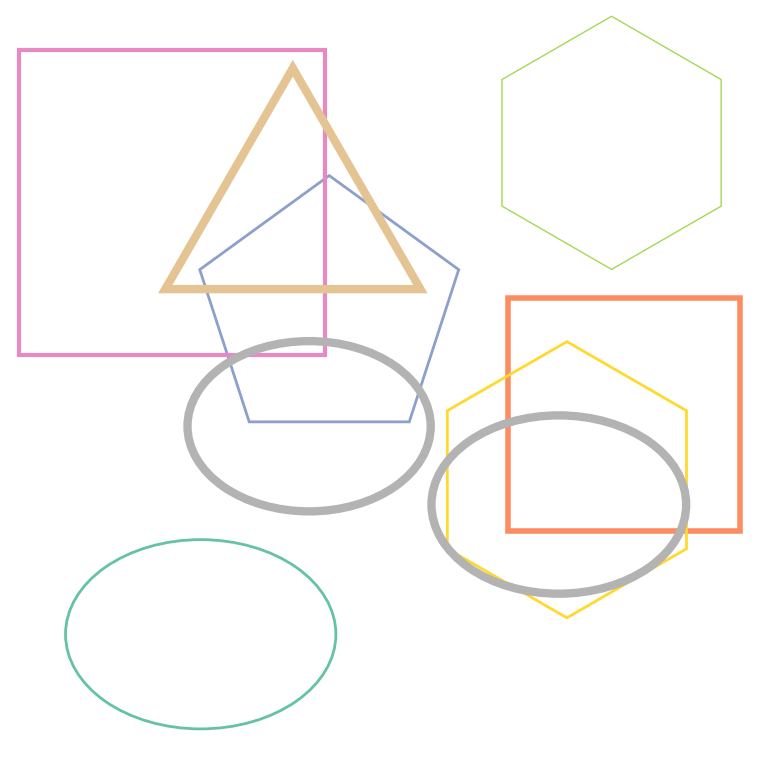[{"shape": "oval", "thickness": 1, "radius": 0.88, "center": [0.261, 0.176]}, {"shape": "square", "thickness": 2, "radius": 0.75, "center": [0.811, 0.462]}, {"shape": "pentagon", "thickness": 1, "radius": 0.88, "center": [0.428, 0.595]}, {"shape": "square", "thickness": 1.5, "radius": 0.99, "center": [0.223, 0.737]}, {"shape": "hexagon", "thickness": 0.5, "radius": 0.82, "center": [0.794, 0.814]}, {"shape": "hexagon", "thickness": 1, "radius": 0.9, "center": [0.736, 0.377]}, {"shape": "triangle", "thickness": 3, "radius": 0.96, "center": [0.38, 0.72]}, {"shape": "oval", "thickness": 3, "radius": 0.79, "center": [0.401, 0.446]}, {"shape": "oval", "thickness": 3, "radius": 0.83, "center": [0.726, 0.345]}]